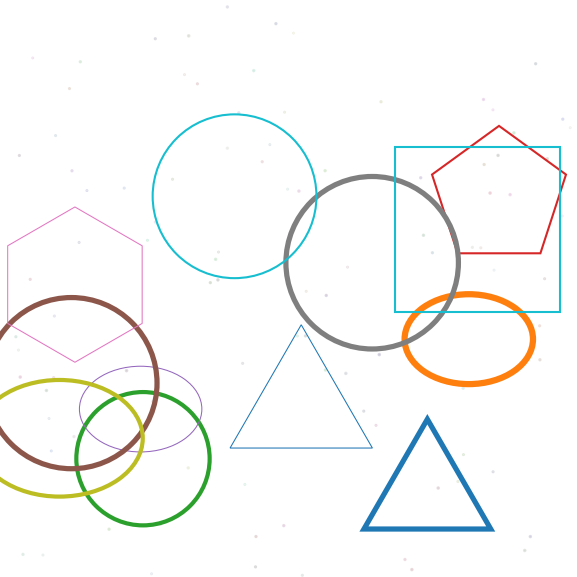[{"shape": "triangle", "thickness": 0.5, "radius": 0.71, "center": [0.522, 0.294]}, {"shape": "triangle", "thickness": 2.5, "radius": 0.63, "center": [0.74, 0.146]}, {"shape": "oval", "thickness": 3, "radius": 0.56, "center": [0.812, 0.412]}, {"shape": "circle", "thickness": 2, "radius": 0.58, "center": [0.248, 0.205]}, {"shape": "pentagon", "thickness": 1, "radius": 0.61, "center": [0.864, 0.659]}, {"shape": "oval", "thickness": 0.5, "radius": 0.53, "center": [0.244, 0.291]}, {"shape": "circle", "thickness": 2.5, "radius": 0.74, "center": [0.124, 0.336]}, {"shape": "hexagon", "thickness": 0.5, "radius": 0.67, "center": [0.13, 0.506]}, {"shape": "circle", "thickness": 2.5, "radius": 0.75, "center": [0.644, 0.544]}, {"shape": "oval", "thickness": 2, "radius": 0.72, "center": [0.103, 0.24]}, {"shape": "square", "thickness": 1, "radius": 0.71, "center": [0.827, 0.601]}, {"shape": "circle", "thickness": 1, "radius": 0.71, "center": [0.406, 0.659]}]